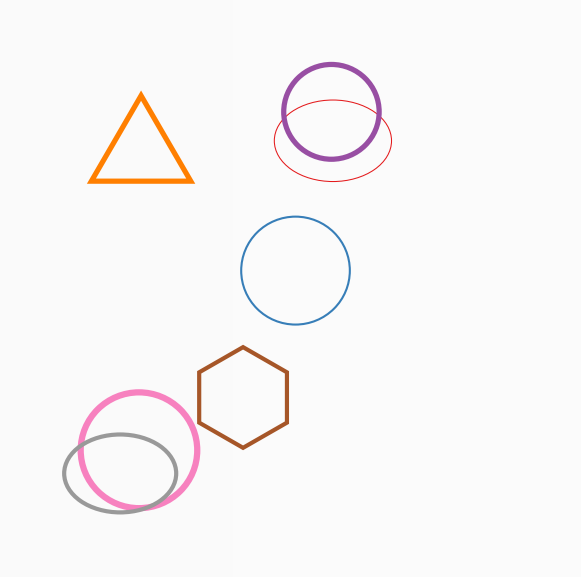[{"shape": "oval", "thickness": 0.5, "radius": 0.5, "center": [0.573, 0.755]}, {"shape": "circle", "thickness": 1, "radius": 0.47, "center": [0.508, 0.531]}, {"shape": "circle", "thickness": 2.5, "radius": 0.41, "center": [0.57, 0.805]}, {"shape": "triangle", "thickness": 2.5, "radius": 0.49, "center": [0.243, 0.735]}, {"shape": "hexagon", "thickness": 2, "radius": 0.44, "center": [0.418, 0.311]}, {"shape": "circle", "thickness": 3, "radius": 0.5, "center": [0.239, 0.219]}, {"shape": "oval", "thickness": 2, "radius": 0.48, "center": [0.207, 0.179]}]